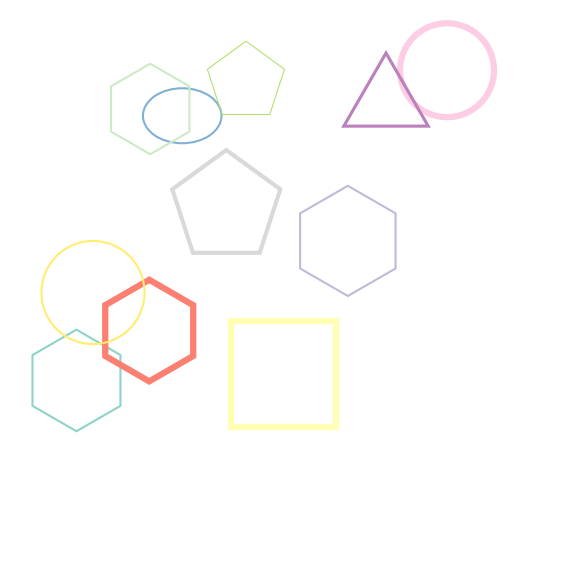[{"shape": "hexagon", "thickness": 1, "radius": 0.44, "center": [0.132, 0.34]}, {"shape": "square", "thickness": 3, "radius": 0.46, "center": [0.491, 0.352]}, {"shape": "hexagon", "thickness": 1, "radius": 0.48, "center": [0.602, 0.582]}, {"shape": "hexagon", "thickness": 3, "radius": 0.44, "center": [0.258, 0.427]}, {"shape": "oval", "thickness": 1, "radius": 0.34, "center": [0.316, 0.799]}, {"shape": "pentagon", "thickness": 0.5, "radius": 0.35, "center": [0.426, 0.858]}, {"shape": "circle", "thickness": 3, "radius": 0.41, "center": [0.774, 0.878]}, {"shape": "pentagon", "thickness": 2, "radius": 0.49, "center": [0.392, 0.641]}, {"shape": "triangle", "thickness": 1.5, "radius": 0.42, "center": [0.668, 0.823]}, {"shape": "hexagon", "thickness": 1, "radius": 0.39, "center": [0.26, 0.81]}, {"shape": "circle", "thickness": 1, "radius": 0.45, "center": [0.161, 0.493]}]